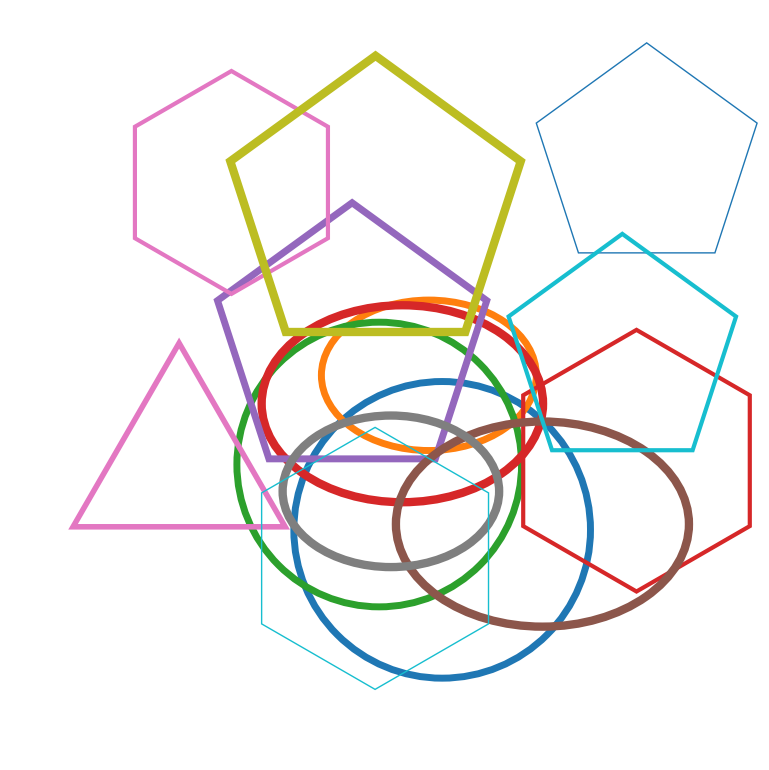[{"shape": "pentagon", "thickness": 0.5, "radius": 0.75, "center": [0.84, 0.794]}, {"shape": "circle", "thickness": 2.5, "radius": 0.96, "center": [0.574, 0.312]}, {"shape": "oval", "thickness": 2.5, "radius": 0.7, "center": [0.557, 0.513]}, {"shape": "circle", "thickness": 2.5, "radius": 0.92, "center": [0.492, 0.397]}, {"shape": "oval", "thickness": 3, "radius": 0.91, "center": [0.523, 0.476]}, {"shape": "hexagon", "thickness": 1.5, "radius": 0.85, "center": [0.827, 0.402]}, {"shape": "pentagon", "thickness": 2.5, "radius": 0.92, "center": [0.457, 0.553]}, {"shape": "oval", "thickness": 3, "radius": 0.95, "center": [0.704, 0.319]}, {"shape": "triangle", "thickness": 2, "radius": 0.8, "center": [0.233, 0.395]}, {"shape": "hexagon", "thickness": 1.5, "radius": 0.72, "center": [0.301, 0.763]}, {"shape": "oval", "thickness": 3, "radius": 0.7, "center": [0.508, 0.362]}, {"shape": "pentagon", "thickness": 3, "radius": 0.99, "center": [0.488, 0.729]}, {"shape": "hexagon", "thickness": 0.5, "radius": 0.85, "center": [0.487, 0.275]}, {"shape": "pentagon", "thickness": 1.5, "radius": 0.78, "center": [0.808, 0.541]}]